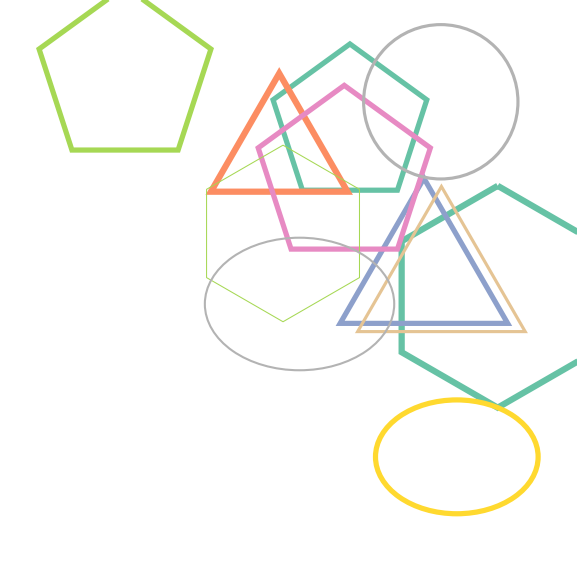[{"shape": "pentagon", "thickness": 2.5, "radius": 0.7, "center": [0.606, 0.783]}, {"shape": "hexagon", "thickness": 3, "radius": 0.96, "center": [0.862, 0.485]}, {"shape": "triangle", "thickness": 3, "radius": 0.68, "center": [0.484, 0.735]}, {"shape": "triangle", "thickness": 2.5, "radius": 0.84, "center": [0.734, 0.523]}, {"shape": "pentagon", "thickness": 2.5, "radius": 0.78, "center": [0.596, 0.695]}, {"shape": "hexagon", "thickness": 0.5, "radius": 0.76, "center": [0.49, 0.595]}, {"shape": "pentagon", "thickness": 2.5, "radius": 0.78, "center": [0.216, 0.866]}, {"shape": "oval", "thickness": 2.5, "radius": 0.7, "center": [0.791, 0.208]}, {"shape": "triangle", "thickness": 1.5, "radius": 0.84, "center": [0.764, 0.509]}, {"shape": "oval", "thickness": 1, "radius": 0.82, "center": [0.519, 0.473]}, {"shape": "circle", "thickness": 1.5, "radius": 0.67, "center": [0.763, 0.823]}]